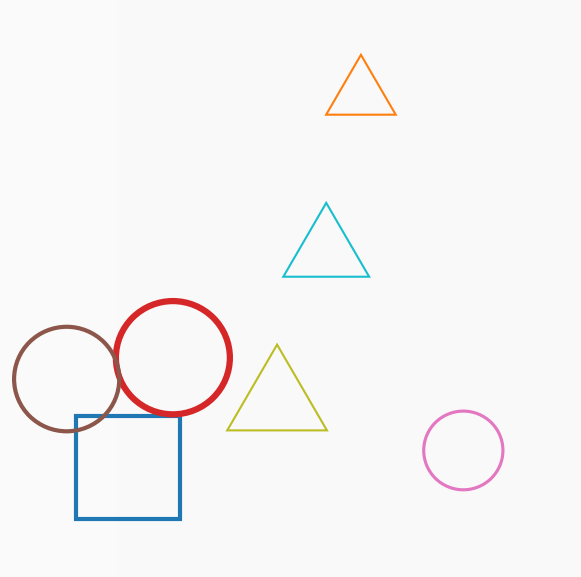[{"shape": "square", "thickness": 2, "radius": 0.45, "center": [0.22, 0.19]}, {"shape": "triangle", "thickness": 1, "radius": 0.35, "center": [0.621, 0.835]}, {"shape": "circle", "thickness": 3, "radius": 0.49, "center": [0.297, 0.38]}, {"shape": "circle", "thickness": 2, "radius": 0.45, "center": [0.115, 0.343]}, {"shape": "circle", "thickness": 1.5, "radius": 0.34, "center": [0.797, 0.219]}, {"shape": "triangle", "thickness": 1, "radius": 0.5, "center": [0.477, 0.303]}, {"shape": "triangle", "thickness": 1, "radius": 0.43, "center": [0.561, 0.563]}]